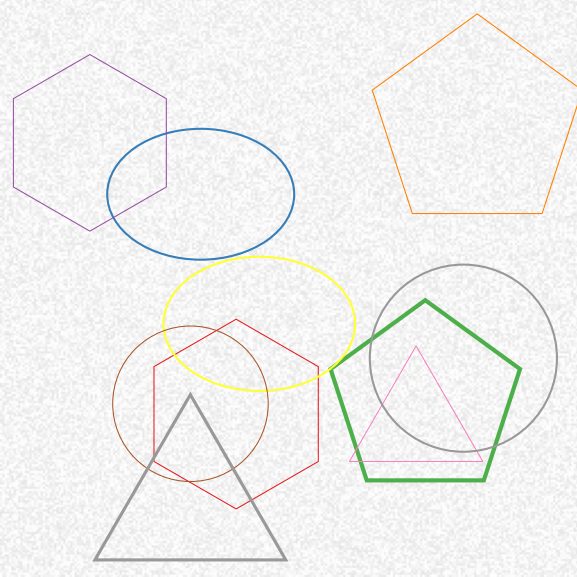[{"shape": "hexagon", "thickness": 0.5, "radius": 0.82, "center": [0.409, 0.282]}, {"shape": "oval", "thickness": 1, "radius": 0.81, "center": [0.348, 0.663]}, {"shape": "pentagon", "thickness": 2, "radius": 0.86, "center": [0.736, 0.307]}, {"shape": "hexagon", "thickness": 0.5, "radius": 0.76, "center": [0.156, 0.752]}, {"shape": "pentagon", "thickness": 0.5, "radius": 0.96, "center": [0.826, 0.784]}, {"shape": "oval", "thickness": 1, "radius": 0.83, "center": [0.449, 0.438]}, {"shape": "circle", "thickness": 0.5, "radius": 0.67, "center": [0.33, 0.3]}, {"shape": "triangle", "thickness": 0.5, "radius": 0.67, "center": [0.721, 0.267]}, {"shape": "circle", "thickness": 1, "radius": 0.81, "center": [0.802, 0.379]}, {"shape": "triangle", "thickness": 1.5, "radius": 0.95, "center": [0.33, 0.125]}]